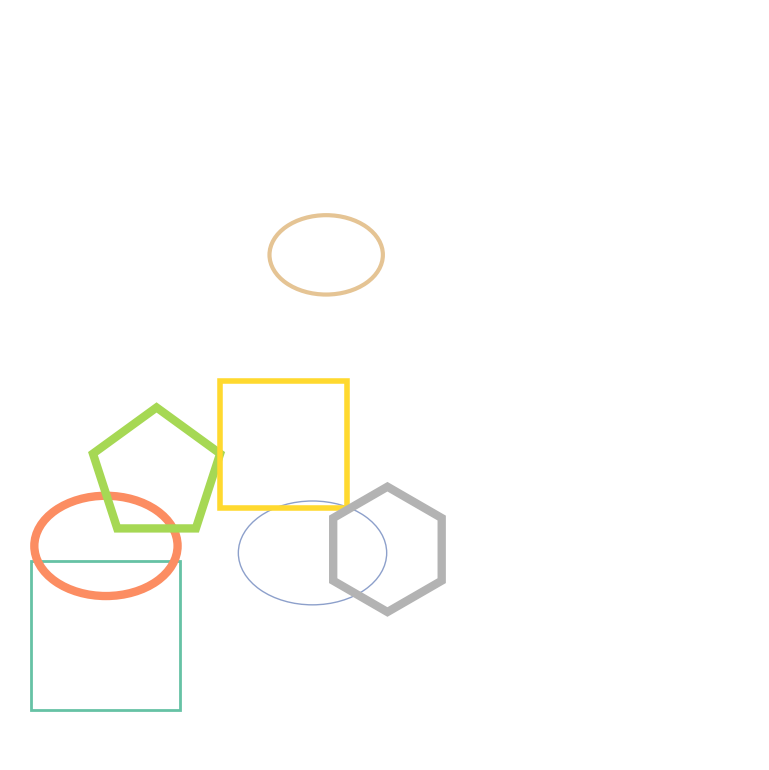[{"shape": "square", "thickness": 1, "radius": 0.48, "center": [0.137, 0.175]}, {"shape": "oval", "thickness": 3, "radius": 0.47, "center": [0.138, 0.291]}, {"shape": "oval", "thickness": 0.5, "radius": 0.48, "center": [0.406, 0.282]}, {"shape": "pentagon", "thickness": 3, "radius": 0.43, "center": [0.203, 0.384]}, {"shape": "square", "thickness": 2, "radius": 0.41, "center": [0.369, 0.423]}, {"shape": "oval", "thickness": 1.5, "radius": 0.37, "center": [0.424, 0.669]}, {"shape": "hexagon", "thickness": 3, "radius": 0.41, "center": [0.503, 0.287]}]